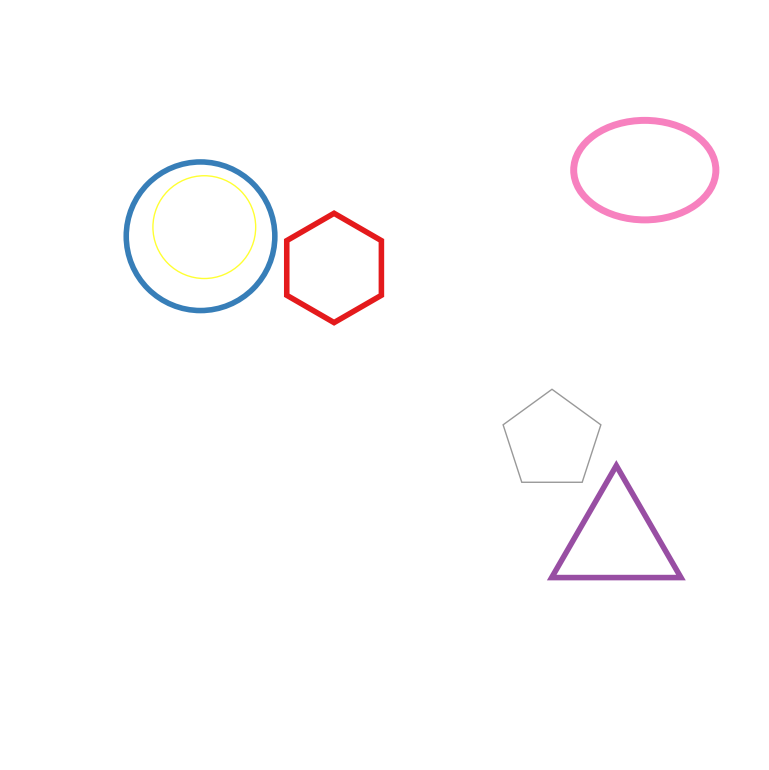[{"shape": "hexagon", "thickness": 2, "radius": 0.35, "center": [0.434, 0.652]}, {"shape": "circle", "thickness": 2, "radius": 0.48, "center": [0.26, 0.693]}, {"shape": "triangle", "thickness": 2, "radius": 0.48, "center": [0.8, 0.298]}, {"shape": "circle", "thickness": 0.5, "radius": 0.33, "center": [0.265, 0.705]}, {"shape": "oval", "thickness": 2.5, "radius": 0.46, "center": [0.837, 0.779]}, {"shape": "pentagon", "thickness": 0.5, "radius": 0.33, "center": [0.717, 0.428]}]